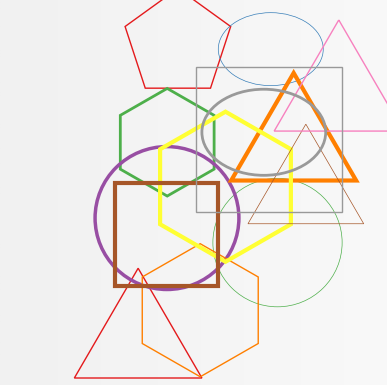[{"shape": "pentagon", "thickness": 1, "radius": 0.72, "center": [0.459, 0.887]}, {"shape": "triangle", "thickness": 1, "radius": 0.95, "center": [0.356, 0.113]}, {"shape": "oval", "thickness": 0.5, "radius": 0.68, "center": [0.699, 0.872]}, {"shape": "circle", "thickness": 0.5, "radius": 0.83, "center": [0.716, 0.37]}, {"shape": "hexagon", "thickness": 2, "radius": 0.7, "center": [0.432, 0.631]}, {"shape": "circle", "thickness": 2.5, "radius": 0.93, "center": [0.431, 0.434]}, {"shape": "triangle", "thickness": 3, "radius": 0.93, "center": [0.758, 0.624]}, {"shape": "hexagon", "thickness": 1, "radius": 0.86, "center": [0.517, 0.194]}, {"shape": "hexagon", "thickness": 3, "radius": 0.97, "center": [0.582, 0.515]}, {"shape": "square", "thickness": 3, "radius": 0.67, "center": [0.43, 0.391]}, {"shape": "triangle", "thickness": 0.5, "radius": 0.86, "center": [0.789, 0.505]}, {"shape": "triangle", "thickness": 1, "radius": 0.96, "center": [0.874, 0.756]}, {"shape": "oval", "thickness": 2, "radius": 0.8, "center": [0.681, 0.656]}, {"shape": "square", "thickness": 1, "radius": 0.94, "center": [0.695, 0.638]}]